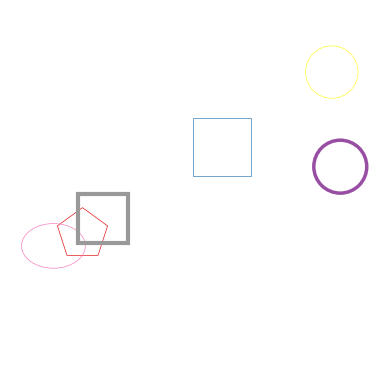[{"shape": "pentagon", "thickness": 0.5, "radius": 0.34, "center": [0.214, 0.392]}, {"shape": "square", "thickness": 0.5, "radius": 0.38, "center": [0.577, 0.619]}, {"shape": "circle", "thickness": 2.5, "radius": 0.34, "center": [0.884, 0.567]}, {"shape": "circle", "thickness": 0.5, "radius": 0.34, "center": [0.862, 0.813]}, {"shape": "oval", "thickness": 0.5, "radius": 0.41, "center": [0.139, 0.361]}, {"shape": "square", "thickness": 3, "radius": 0.32, "center": [0.267, 0.433]}]